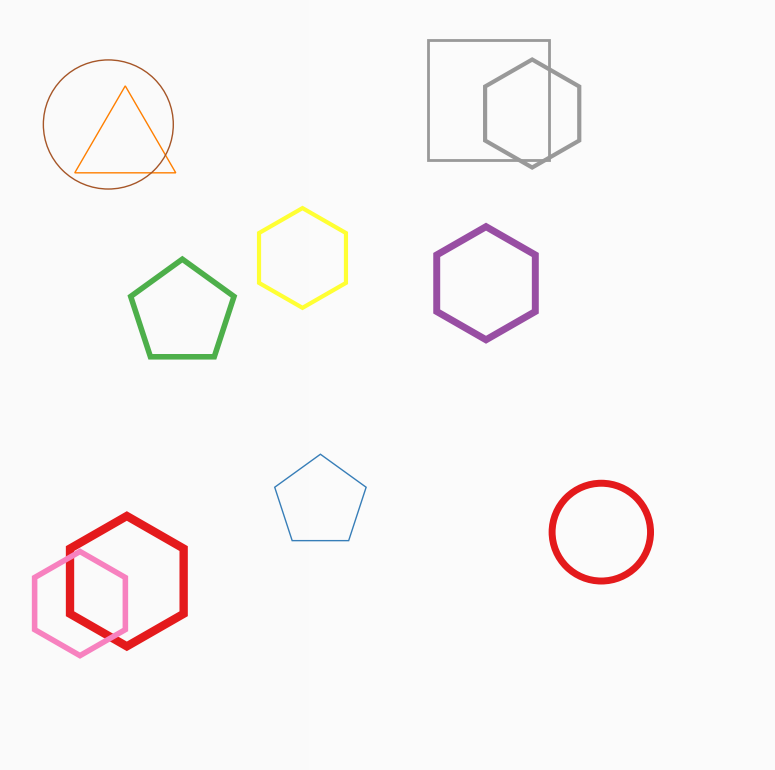[{"shape": "circle", "thickness": 2.5, "radius": 0.32, "center": [0.776, 0.309]}, {"shape": "hexagon", "thickness": 3, "radius": 0.42, "center": [0.164, 0.245]}, {"shape": "pentagon", "thickness": 0.5, "radius": 0.31, "center": [0.413, 0.348]}, {"shape": "pentagon", "thickness": 2, "radius": 0.35, "center": [0.235, 0.593]}, {"shape": "hexagon", "thickness": 2.5, "radius": 0.37, "center": [0.627, 0.632]}, {"shape": "triangle", "thickness": 0.5, "radius": 0.38, "center": [0.162, 0.813]}, {"shape": "hexagon", "thickness": 1.5, "radius": 0.32, "center": [0.39, 0.665]}, {"shape": "circle", "thickness": 0.5, "radius": 0.42, "center": [0.14, 0.838]}, {"shape": "hexagon", "thickness": 2, "radius": 0.34, "center": [0.103, 0.216]}, {"shape": "hexagon", "thickness": 1.5, "radius": 0.35, "center": [0.687, 0.853]}, {"shape": "square", "thickness": 1, "radius": 0.39, "center": [0.63, 0.871]}]